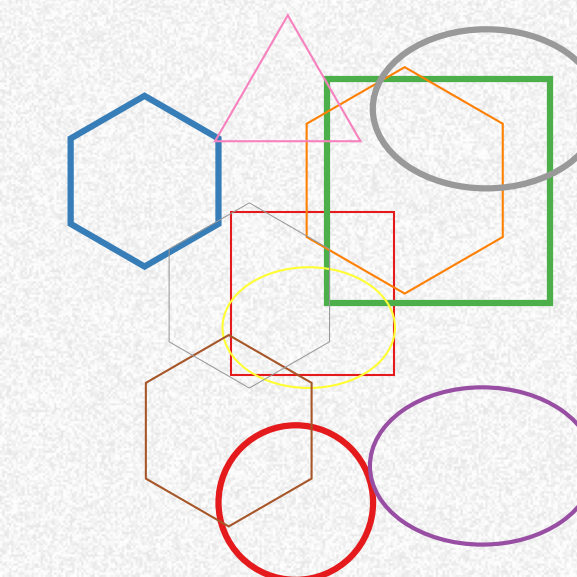[{"shape": "square", "thickness": 1, "radius": 0.71, "center": [0.541, 0.491]}, {"shape": "circle", "thickness": 3, "radius": 0.67, "center": [0.512, 0.129]}, {"shape": "hexagon", "thickness": 3, "radius": 0.74, "center": [0.25, 0.685]}, {"shape": "square", "thickness": 3, "radius": 0.97, "center": [0.759, 0.668]}, {"shape": "oval", "thickness": 2, "radius": 0.97, "center": [0.835, 0.192]}, {"shape": "hexagon", "thickness": 1, "radius": 0.98, "center": [0.701, 0.687]}, {"shape": "oval", "thickness": 1, "radius": 0.75, "center": [0.535, 0.432]}, {"shape": "hexagon", "thickness": 1, "radius": 0.83, "center": [0.396, 0.253]}, {"shape": "triangle", "thickness": 1, "radius": 0.73, "center": [0.498, 0.827]}, {"shape": "hexagon", "thickness": 0.5, "radius": 0.8, "center": [0.432, 0.488]}, {"shape": "oval", "thickness": 3, "radius": 0.98, "center": [0.842, 0.811]}]